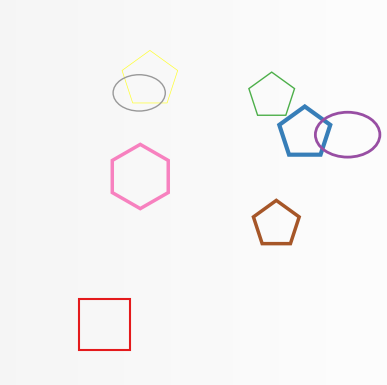[{"shape": "square", "thickness": 1.5, "radius": 0.33, "center": [0.271, 0.157]}, {"shape": "pentagon", "thickness": 3, "radius": 0.35, "center": [0.787, 0.654]}, {"shape": "pentagon", "thickness": 1, "radius": 0.31, "center": [0.701, 0.751]}, {"shape": "oval", "thickness": 2, "radius": 0.42, "center": [0.897, 0.65]}, {"shape": "pentagon", "thickness": 0.5, "radius": 0.38, "center": [0.387, 0.794]}, {"shape": "pentagon", "thickness": 2.5, "radius": 0.31, "center": [0.713, 0.417]}, {"shape": "hexagon", "thickness": 2.5, "radius": 0.42, "center": [0.362, 0.542]}, {"shape": "oval", "thickness": 1, "radius": 0.34, "center": [0.359, 0.759]}]